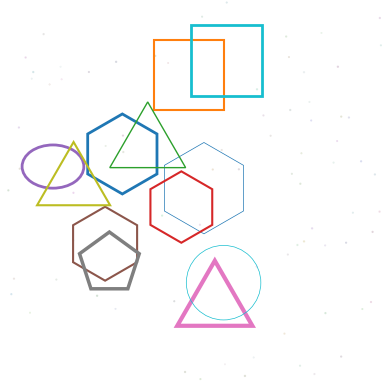[{"shape": "hexagon", "thickness": 0.5, "radius": 0.59, "center": [0.53, 0.511]}, {"shape": "hexagon", "thickness": 2, "radius": 0.52, "center": [0.318, 0.6]}, {"shape": "square", "thickness": 1.5, "radius": 0.45, "center": [0.491, 0.806]}, {"shape": "triangle", "thickness": 1, "radius": 0.57, "center": [0.384, 0.621]}, {"shape": "hexagon", "thickness": 1.5, "radius": 0.46, "center": [0.471, 0.462]}, {"shape": "oval", "thickness": 2, "radius": 0.4, "center": [0.138, 0.567]}, {"shape": "hexagon", "thickness": 1.5, "radius": 0.48, "center": [0.273, 0.367]}, {"shape": "triangle", "thickness": 3, "radius": 0.56, "center": [0.558, 0.21]}, {"shape": "pentagon", "thickness": 2.5, "radius": 0.41, "center": [0.284, 0.316]}, {"shape": "triangle", "thickness": 1.5, "radius": 0.55, "center": [0.191, 0.522]}, {"shape": "square", "thickness": 2, "radius": 0.47, "center": [0.588, 0.842]}, {"shape": "circle", "thickness": 0.5, "radius": 0.48, "center": [0.581, 0.266]}]